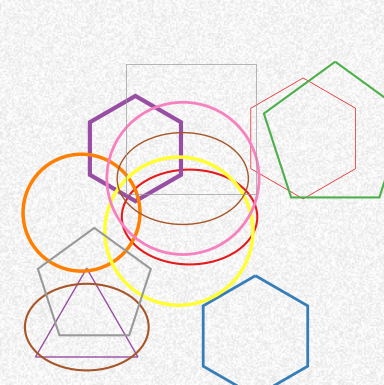[{"shape": "oval", "thickness": 1.5, "radius": 0.88, "center": [0.492, 0.436]}, {"shape": "hexagon", "thickness": 0.5, "radius": 0.78, "center": [0.787, 0.64]}, {"shape": "hexagon", "thickness": 2, "radius": 0.78, "center": [0.664, 0.127]}, {"shape": "pentagon", "thickness": 1.5, "radius": 0.97, "center": [0.871, 0.645]}, {"shape": "triangle", "thickness": 1, "radius": 0.77, "center": [0.225, 0.15]}, {"shape": "hexagon", "thickness": 3, "radius": 0.68, "center": [0.352, 0.614]}, {"shape": "circle", "thickness": 2.5, "radius": 0.76, "center": [0.212, 0.448]}, {"shape": "circle", "thickness": 2.5, "radius": 0.96, "center": [0.465, 0.4]}, {"shape": "oval", "thickness": 1, "radius": 0.85, "center": [0.475, 0.536]}, {"shape": "oval", "thickness": 1.5, "radius": 0.8, "center": [0.225, 0.15]}, {"shape": "circle", "thickness": 2, "radius": 0.99, "center": [0.475, 0.537]}, {"shape": "square", "thickness": 0.5, "radius": 0.84, "center": [0.496, 0.665]}, {"shape": "pentagon", "thickness": 1.5, "radius": 0.77, "center": [0.245, 0.254]}]